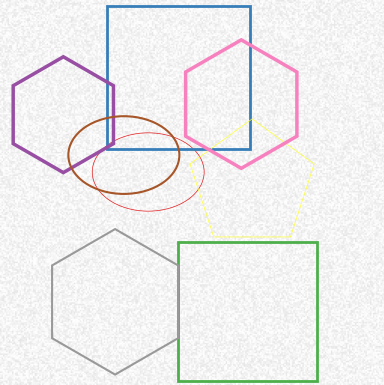[{"shape": "oval", "thickness": 0.5, "radius": 0.73, "center": [0.385, 0.553]}, {"shape": "square", "thickness": 2, "radius": 0.93, "center": [0.463, 0.798]}, {"shape": "square", "thickness": 2, "radius": 0.9, "center": [0.642, 0.19]}, {"shape": "hexagon", "thickness": 2.5, "radius": 0.75, "center": [0.164, 0.702]}, {"shape": "pentagon", "thickness": 0.5, "radius": 0.85, "center": [0.655, 0.522]}, {"shape": "oval", "thickness": 1.5, "radius": 0.72, "center": [0.322, 0.597]}, {"shape": "hexagon", "thickness": 2.5, "radius": 0.83, "center": [0.627, 0.73]}, {"shape": "hexagon", "thickness": 1.5, "radius": 0.94, "center": [0.299, 0.216]}]